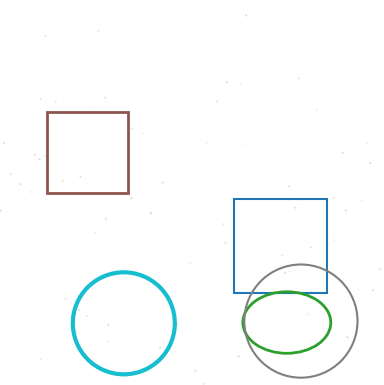[{"shape": "square", "thickness": 1.5, "radius": 0.61, "center": [0.728, 0.361]}, {"shape": "oval", "thickness": 2, "radius": 0.57, "center": [0.745, 0.162]}, {"shape": "square", "thickness": 2, "radius": 0.53, "center": [0.228, 0.605]}, {"shape": "circle", "thickness": 1.5, "radius": 0.73, "center": [0.782, 0.166]}, {"shape": "circle", "thickness": 3, "radius": 0.66, "center": [0.322, 0.16]}]